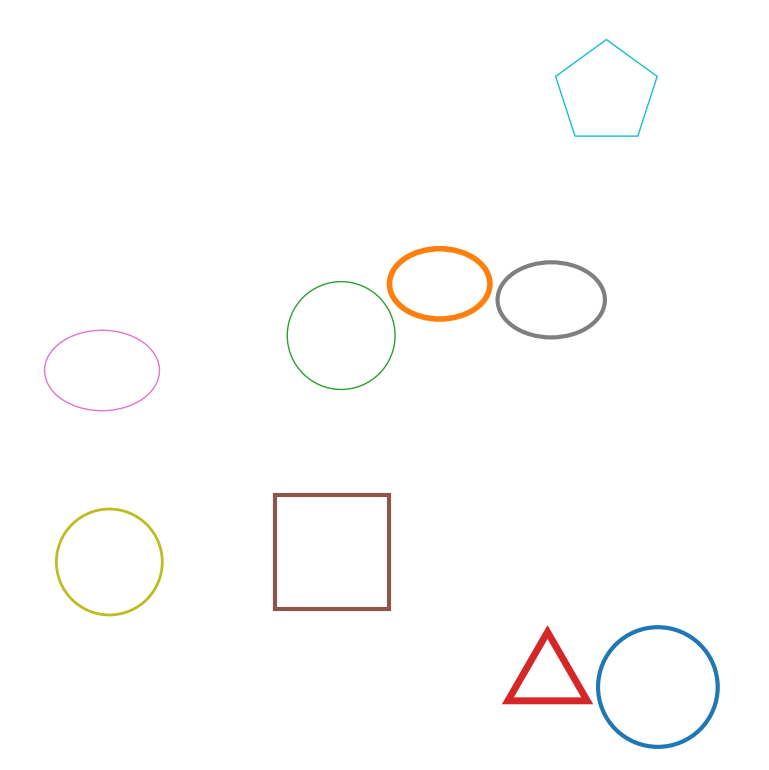[{"shape": "circle", "thickness": 1.5, "radius": 0.39, "center": [0.854, 0.108]}, {"shape": "oval", "thickness": 2, "radius": 0.33, "center": [0.571, 0.631]}, {"shape": "circle", "thickness": 0.5, "radius": 0.35, "center": [0.443, 0.564]}, {"shape": "triangle", "thickness": 2.5, "radius": 0.3, "center": [0.711, 0.12]}, {"shape": "square", "thickness": 1.5, "radius": 0.37, "center": [0.432, 0.283]}, {"shape": "oval", "thickness": 0.5, "radius": 0.37, "center": [0.132, 0.519]}, {"shape": "oval", "thickness": 1.5, "radius": 0.35, "center": [0.716, 0.611]}, {"shape": "circle", "thickness": 1, "radius": 0.34, "center": [0.142, 0.27]}, {"shape": "pentagon", "thickness": 0.5, "radius": 0.35, "center": [0.788, 0.879]}]